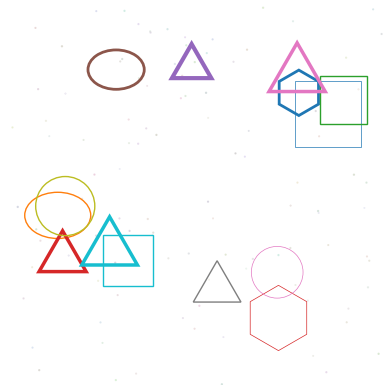[{"shape": "hexagon", "thickness": 2, "radius": 0.29, "center": [0.776, 0.759]}, {"shape": "square", "thickness": 0.5, "radius": 0.43, "center": [0.852, 0.705]}, {"shape": "oval", "thickness": 1, "radius": 0.43, "center": [0.15, 0.441]}, {"shape": "square", "thickness": 1, "radius": 0.31, "center": [0.892, 0.74]}, {"shape": "hexagon", "thickness": 0.5, "radius": 0.42, "center": [0.723, 0.174]}, {"shape": "triangle", "thickness": 2.5, "radius": 0.35, "center": [0.163, 0.33]}, {"shape": "triangle", "thickness": 3, "radius": 0.3, "center": [0.498, 0.827]}, {"shape": "oval", "thickness": 2, "radius": 0.37, "center": [0.302, 0.819]}, {"shape": "triangle", "thickness": 2.5, "radius": 0.42, "center": [0.772, 0.804]}, {"shape": "circle", "thickness": 0.5, "radius": 0.34, "center": [0.72, 0.293]}, {"shape": "triangle", "thickness": 1, "radius": 0.36, "center": [0.564, 0.251]}, {"shape": "circle", "thickness": 1, "radius": 0.38, "center": [0.169, 0.465]}, {"shape": "square", "thickness": 1, "radius": 0.33, "center": [0.333, 0.323]}, {"shape": "triangle", "thickness": 2.5, "radius": 0.42, "center": [0.285, 0.353]}]